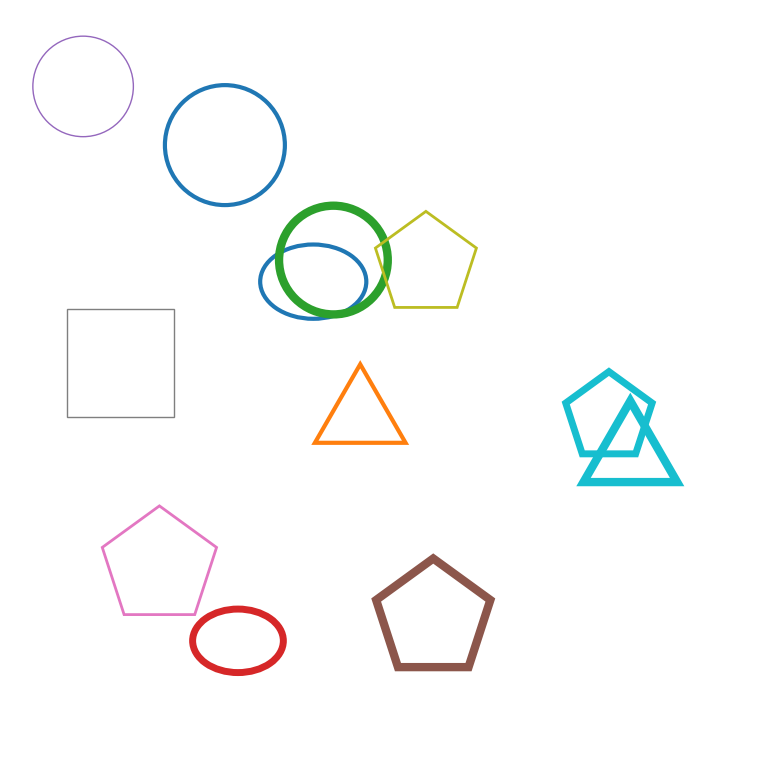[{"shape": "circle", "thickness": 1.5, "radius": 0.39, "center": [0.292, 0.812]}, {"shape": "oval", "thickness": 1.5, "radius": 0.34, "center": [0.407, 0.634]}, {"shape": "triangle", "thickness": 1.5, "radius": 0.34, "center": [0.468, 0.459]}, {"shape": "circle", "thickness": 3, "radius": 0.35, "center": [0.433, 0.662]}, {"shape": "oval", "thickness": 2.5, "radius": 0.29, "center": [0.309, 0.168]}, {"shape": "circle", "thickness": 0.5, "radius": 0.33, "center": [0.108, 0.888]}, {"shape": "pentagon", "thickness": 3, "radius": 0.39, "center": [0.563, 0.197]}, {"shape": "pentagon", "thickness": 1, "radius": 0.39, "center": [0.207, 0.265]}, {"shape": "square", "thickness": 0.5, "radius": 0.35, "center": [0.156, 0.528]}, {"shape": "pentagon", "thickness": 1, "radius": 0.34, "center": [0.553, 0.657]}, {"shape": "pentagon", "thickness": 2.5, "radius": 0.3, "center": [0.791, 0.458]}, {"shape": "triangle", "thickness": 3, "radius": 0.35, "center": [0.819, 0.409]}]